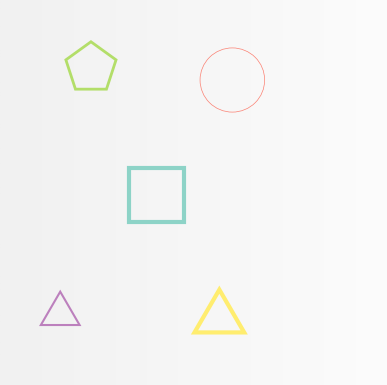[{"shape": "square", "thickness": 3, "radius": 0.35, "center": [0.405, 0.494]}, {"shape": "circle", "thickness": 0.5, "radius": 0.42, "center": [0.6, 0.792]}, {"shape": "pentagon", "thickness": 2, "radius": 0.34, "center": [0.235, 0.823]}, {"shape": "triangle", "thickness": 1.5, "radius": 0.29, "center": [0.155, 0.185]}, {"shape": "triangle", "thickness": 3, "radius": 0.37, "center": [0.566, 0.174]}]